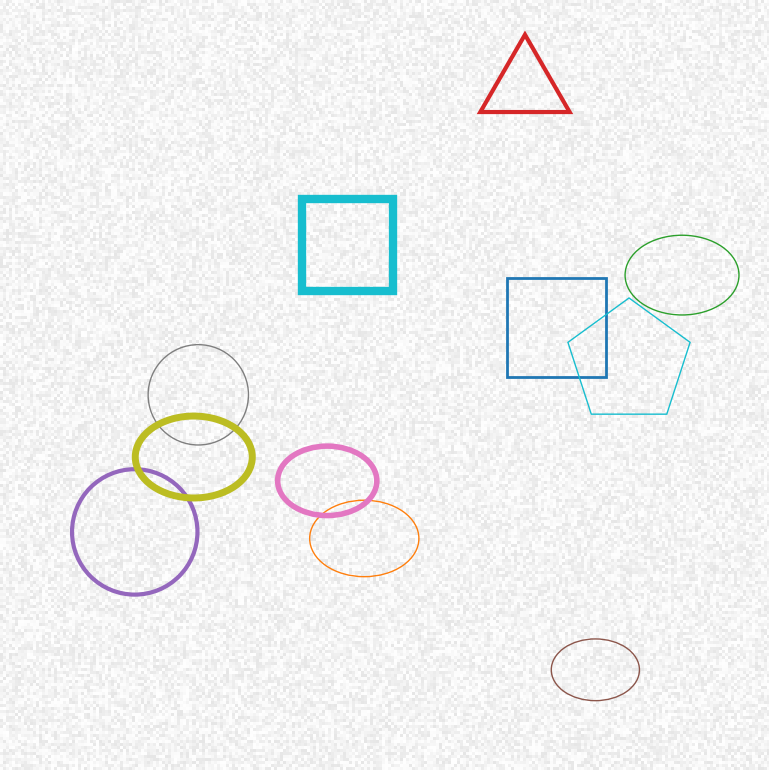[{"shape": "square", "thickness": 1, "radius": 0.32, "center": [0.723, 0.574]}, {"shape": "oval", "thickness": 0.5, "radius": 0.35, "center": [0.473, 0.301]}, {"shape": "oval", "thickness": 0.5, "radius": 0.37, "center": [0.886, 0.643]}, {"shape": "triangle", "thickness": 1.5, "radius": 0.33, "center": [0.682, 0.888]}, {"shape": "circle", "thickness": 1.5, "radius": 0.41, "center": [0.175, 0.309]}, {"shape": "oval", "thickness": 0.5, "radius": 0.29, "center": [0.773, 0.13]}, {"shape": "oval", "thickness": 2, "radius": 0.32, "center": [0.425, 0.376]}, {"shape": "circle", "thickness": 0.5, "radius": 0.33, "center": [0.258, 0.487]}, {"shape": "oval", "thickness": 2.5, "radius": 0.38, "center": [0.252, 0.406]}, {"shape": "square", "thickness": 3, "radius": 0.3, "center": [0.451, 0.682]}, {"shape": "pentagon", "thickness": 0.5, "radius": 0.42, "center": [0.817, 0.53]}]